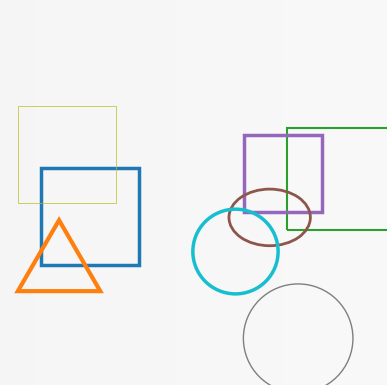[{"shape": "square", "thickness": 2.5, "radius": 0.63, "center": [0.233, 0.437]}, {"shape": "triangle", "thickness": 3, "radius": 0.61, "center": [0.152, 0.305]}, {"shape": "square", "thickness": 1.5, "radius": 0.66, "center": [0.874, 0.534]}, {"shape": "square", "thickness": 2.5, "radius": 0.5, "center": [0.729, 0.55]}, {"shape": "oval", "thickness": 2, "radius": 0.53, "center": [0.696, 0.435]}, {"shape": "circle", "thickness": 1, "radius": 0.71, "center": [0.769, 0.121]}, {"shape": "square", "thickness": 0.5, "radius": 0.63, "center": [0.172, 0.599]}, {"shape": "circle", "thickness": 2.5, "radius": 0.55, "center": [0.608, 0.347]}]